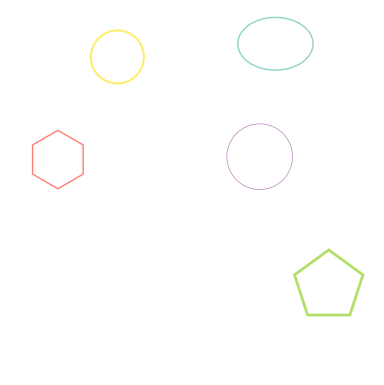[{"shape": "oval", "thickness": 1, "radius": 0.49, "center": [0.715, 0.886]}, {"shape": "hexagon", "thickness": 1, "radius": 0.38, "center": [0.15, 0.586]}, {"shape": "pentagon", "thickness": 2, "radius": 0.47, "center": [0.854, 0.257]}, {"shape": "circle", "thickness": 0.5, "radius": 0.43, "center": [0.675, 0.593]}, {"shape": "circle", "thickness": 1.5, "radius": 0.34, "center": [0.305, 0.852]}]